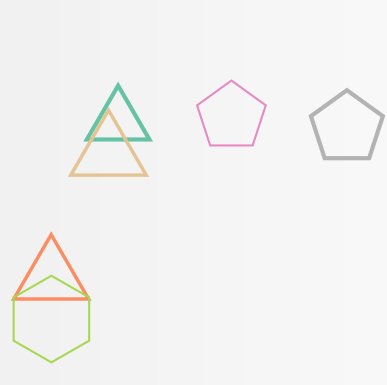[{"shape": "triangle", "thickness": 3, "radius": 0.47, "center": [0.305, 0.684]}, {"shape": "triangle", "thickness": 2.5, "radius": 0.56, "center": [0.132, 0.279]}, {"shape": "pentagon", "thickness": 1.5, "radius": 0.47, "center": [0.597, 0.698]}, {"shape": "hexagon", "thickness": 1.5, "radius": 0.56, "center": [0.133, 0.171]}, {"shape": "triangle", "thickness": 2.5, "radius": 0.56, "center": [0.28, 0.601]}, {"shape": "pentagon", "thickness": 3, "radius": 0.49, "center": [0.895, 0.668]}]